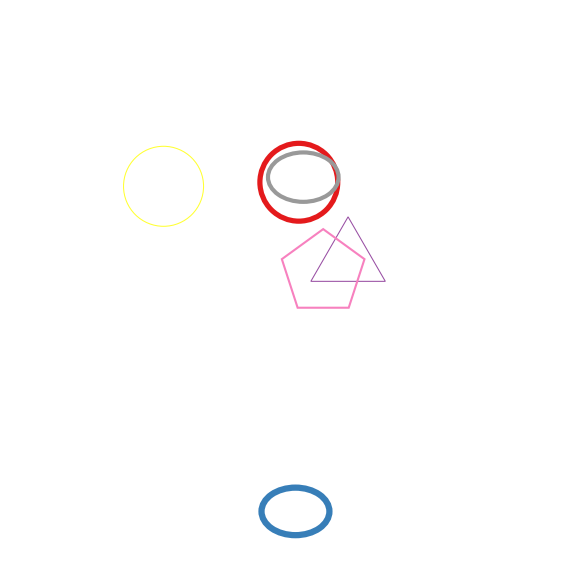[{"shape": "circle", "thickness": 2.5, "radius": 0.34, "center": [0.517, 0.684]}, {"shape": "oval", "thickness": 3, "radius": 0.29, "center": [0.512, 0.114]}, {"shape": "triangle", "thickness": 0.5, "radius": 0.37, "center": [0.603, 0.549]}, {"shape": "circle", "thickness": 0.5, "radius": 0.35, "center": [0.283, 0.677]}, {"shape": "pentagon", "thickness": 1, "radius": 0.38, "center": [0.56, 0.527]}, {"shape": "oval", "thickness": 2, "radius": 0.31, "center": [0.525, 0.692]}]